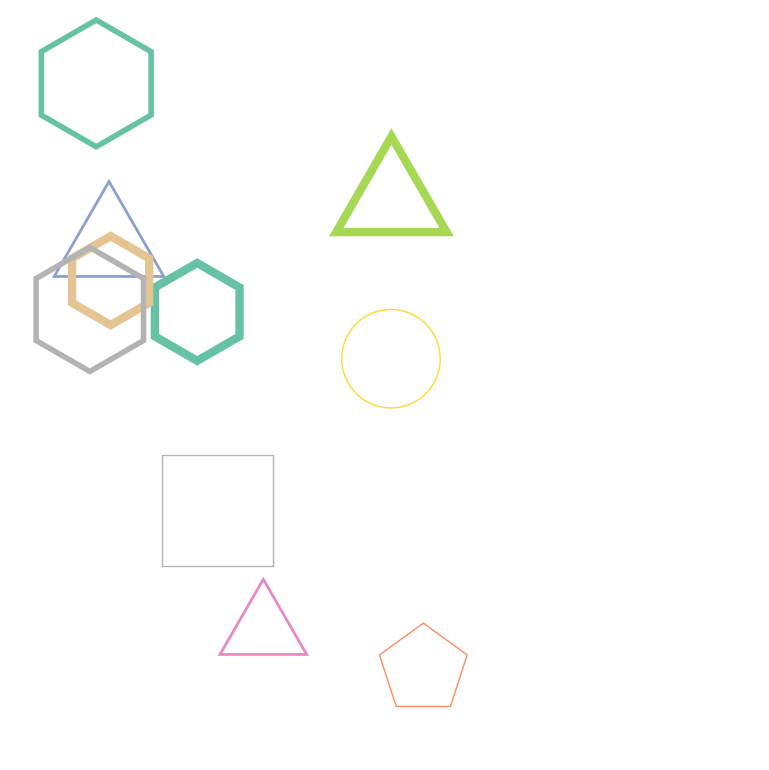[{"shape": "hexagon", "thickness": 2, "radius": 0.41, "center": [0.125, 0.892]}, {"shape": "hexagon", "thickness": 3, "radius": 0.32, "center": [0.256, 0.595]}, {"shape": "pentagon", "thickness": 0.5, "radius": 0.3, "center": [0.55, 0.131]}, {"shape": "triangle", "thickness": 1, "radius": 0.41, "center": [0.142, 0.682]}, {"shape": "triangle", "thickness": 1, "radius": 0.33, "center": [0.342, 0.183]}, {"shape": "triangle", "thickness": 3, "radius": 0.41, "center": [0.508, 0.74]}, {"shape": "circle", "thickness": 0.5, "radius": 0.32, "center": [0.508, 0.534]}, {"shape": "hexagon", "thickness": 3, "radius": 0.29, "center": [0.144, 0.636]}, {"shape": "square", "thickness": 0.5, "radius": 0.36, "center": [0.282, 0.337]}, {"shape": "hexagon", "thickness": 2, "radius": 0.4, "center": [0.117, 0.598]}]